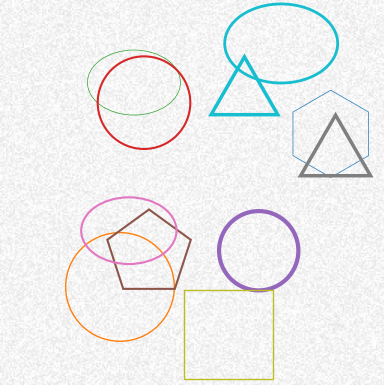[{"shape": "hexagon", "thickness": 0.5, "radius": 0.57, "center": [0.859, 0.652]}, {"shape": "circle", "thickness": 1, "radius": 0.71, "center": [0.312, 0.255]}, {"shape": "oval", "thickness": 0.5, "radius": 0.6, "center": [0.348, 0.786]}, {"shape": "circle", "thickness": 1.5, "radius": 0.6, "center": [0.374, 0.733]}, {"shape": "circle", "thickness": 3, "radius": 0.51, "center": [0.672, 0.349]}, {"shape": "pentagon", "thickness": 1.5, "radius": 0.57, "center": [0.387, 0.342]}, {"shape": "oval", "thickness": 1.5, "radius": 0.62, "center": [0.335, 0.401]}, {"shape": "triangle", "thickness": 2.5, "radius": 0.52, "center": [0.872, 0.596]}, {"shape": "square", "thickness": 1, "radius": 0.58, "center": [0.594, 0.131]}, {"shape": "oval", "thickness": 2, "radius": 0.73, "center": [0.73, 0.887]}, {"shape": "triangle", "thickness": 2.5, "radius": 0.5, "center": [0.635, 0.752]}]